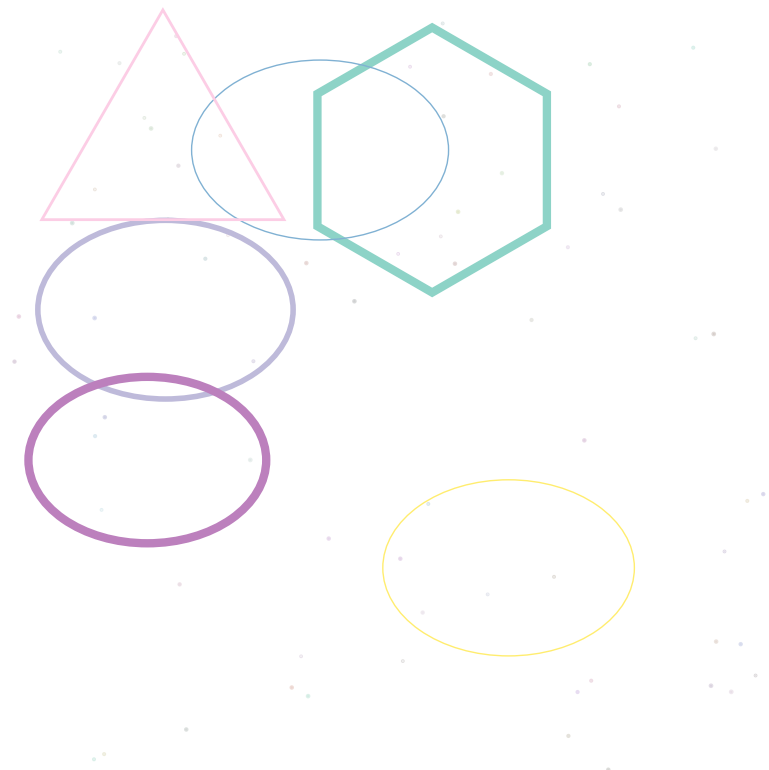[{"shape": "hexagon", "thickness": 3, "radius": 0.86, "center": [0.561, 0.792]}, {"shape": "oval", "thickness": 2, "radius": 0.83, "center": [0.215, 0.598]}, {"shape": "oval", "thickness": 0.5, "radius": 0.83, "center": [0.416, 0.805]}, {"shape": "triangle", "thickness": 1, "radius": 0.91, "center": [0.212, 0.806]}, {"shape": "oval", "thickness": 3, "radius": 0.77, "center": [0.191, 0.403]}, {"shape": "oval", "thickness": 0.5, "radius": 0.82, "center": [0.661, 0.263]}]